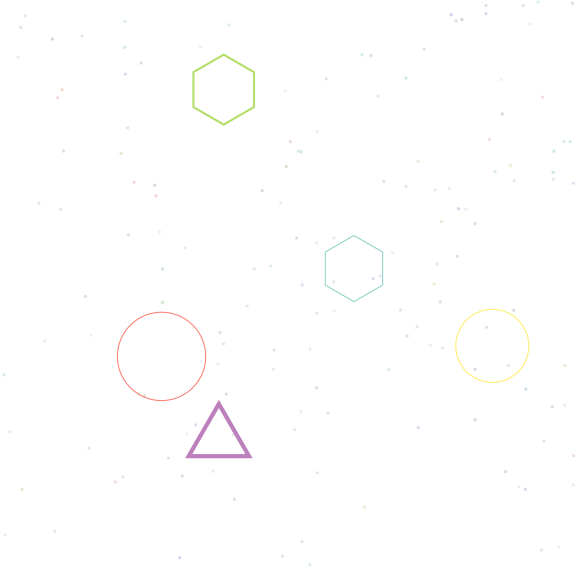[{"shape": "hexagon", "thickness": 0.5, "radius": 0.29, "center": [0.613, 0.534]}, {"shape": "circle", "thickness": 0.5, "radius": 0.38, "center": [0.28, 0.382]}, {"shape": "hexagon", "thickness": 1, "radius": 0.3, "center": [0.387, 0.844]}, {"shape": "triangle", "thickness": 2, "radius": 0.3, "center": [0.379, 0.239]}, {"shape": "circle", "thickness": 0.5, "radius": 0.32, "center": [0.852, 0.4]}]